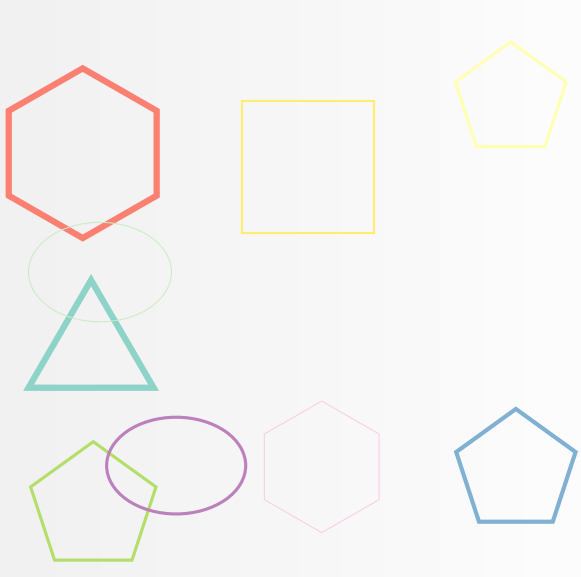[{"shape": "triangle", "thickness": 3, "radius": 0.62, "center": [0.157, 0.39]}, {"shape": "pentagon", "thickness": 1.5, "radius": 0.5, "center": [0.879, 0.826]}, {"shape": "hexagon", "thickness": 3, "radius": 0.73, "center": [0.142, 0.734]}, {"shape": "pentagon", "thickness": 2, "radius": 0.54, "center": [0.888, 0.183]}, {"shape": "pentagon", "thickness": 1.5, "radius": 0.57, "center": [0.161, 0.121]}, {"shape": "hexagon", "thickness": 0.5, "radius": 0.57, "center": [0.553, 0.191]}, {"shape": "oval", "thickness": 1.5, "radius": 0.6, "center": [0.303, 0.193]}, {"shape": "oval", "thickness": 0.5, "radius": 0.61, "center": [0.172, 0.528]}, {"shape": "square", "thickness": 1, "radius": 0.57, "center": [0.53, 0.71]}]